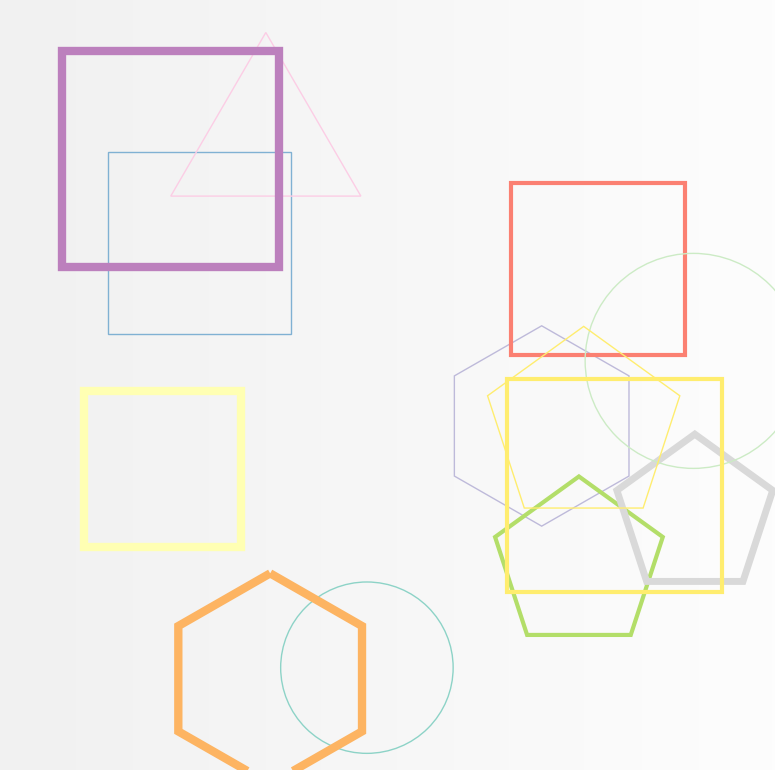[{"shape": "circle", "thickness": 0.5, "radius": 0.56, "center": [0.473, 0.133]}, {"shape": "square", "thickness": 3, "radius": 0.51, "center": [0.21, 0.391]}, {"shape": "hexagon", "thickness": 0.5, "radius": 0.65, "center": [0.699, 0.447]}, {"shape": "square", "thickness": 1.5, "radius": 0.56, "center": [0.771, 0.651]}, {"shape": "square", "thickness": 0.5, "radius": 0.59, "center": [0.257, 0.685]}, {"shape": "hexagon", "thickness": 3, "radius": 0.68, "center": [0.349, 0.119]}, {"shape": "pentagon", "thickness": 1.5, "radius": 0.57, "center": [0.747, 0.267]}, {"shape": "triangle", "thickness": 0.5, "radius": 0.71, "center": [0.343, 0.816]}, {"shape": "pentagon", "thickness": 2.5, "radius": 0.53, "center": [0.897, 0.33]}, {"shape": "square", "thickness": 3, "radius": 0.7, "center": [0.22, 0.794]}, {"shape": "circle", "thickness": 0.5, "radius": 0.7, "center": [0.895, 0.531]}, {"shape": "pentagon", "thickness": 0.5, "radius": 0.65, "center": [0.753, 0.446]}, {"shape": "square", "thickness": 1.5, "radius": 0.69, "center": [0.793, 0.37]}]